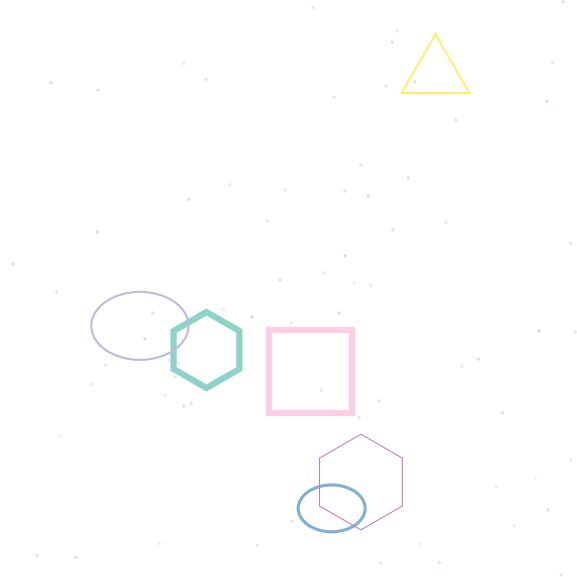[{"shape": "hexagon", "thickness": 3, "radius": 0.33, "center": [0.358, 0.393]}, {"shape": "oval", "thickness": 1, "radius": 0.42, "center": [0.242, 0.435]}, {"shape": "oval", "thickness": 1.5, "radius": 0.29, "center": [0.574, 0.119]}, {"shape": "square", "thickness": 3, "radius": 0.36, "center": [0.538, 0.355]}, {"shape": "hexagon", "thickness": 0.5, "radius": 0.41, "center": [0.625, 0.164]}, {"shape": "triangle", "thickness": 1, "radius": 0.34, "center": [0.754, 0.872]}]